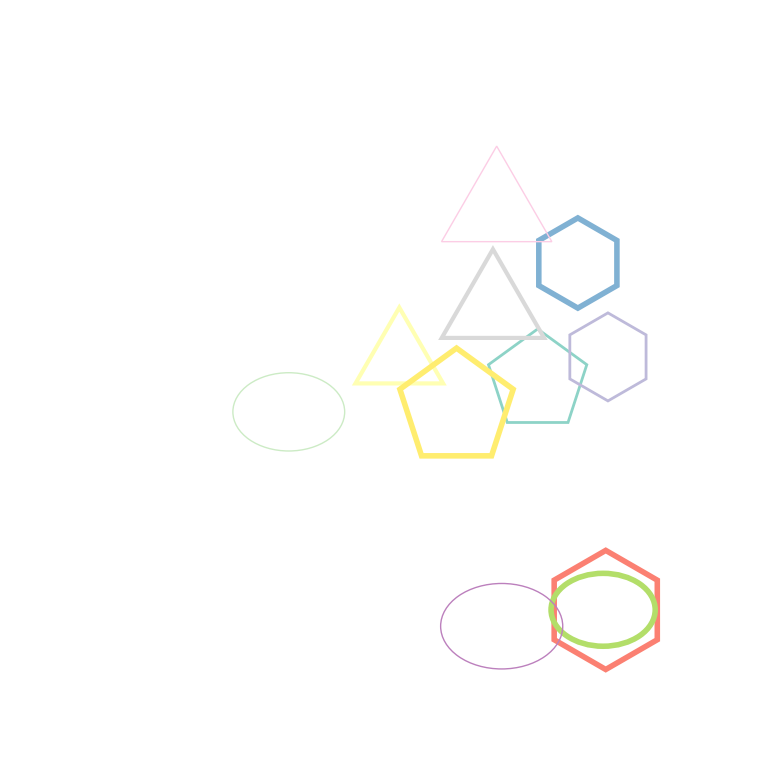[{"shape": "pentagon", "thickness": 1, "radius": 0.34, "center": [0.698, 0.506]}, {"shape": "triangle", "thickness": 1.5, "radius": 0.33, "center": [0.519, 0.535]}, {"shape": "hexagon", "thickness": 1, "radius": 0.29, "center": [0.79, 0.536]}, {"shape": "hexagon", "thickness": 2, "radius": 0.39, "center": [0.787, 0.208]}, {"shape": "hexagon", "thickness": 2, "radius": 0.29, "center": [0.75, 0.658]}, {"shape": "oval", "thickness": 2, "radius": 0.34, "center": [0.783, 0.208]}, {"shape": "triangle", "thickness": 0.5, "radius": 0.41, "center": [0.645, 0.728]}, {"shape": "triangle", "thickness": 1.5, "radius": 0.38, "center": [0.64, 0.6]}, {"shape": "oval", "thickness": 0.5, "radius": 0.4, "center": [0.652, 0.187]}, {"shape": "oval", "thickness": 0.5, "radius": 0.36, "center": [0.375, 0.465]}, {"shape": "pentagon", "thickness": 2, "radius": 0.39, "center": [0.593, 0.471]}]